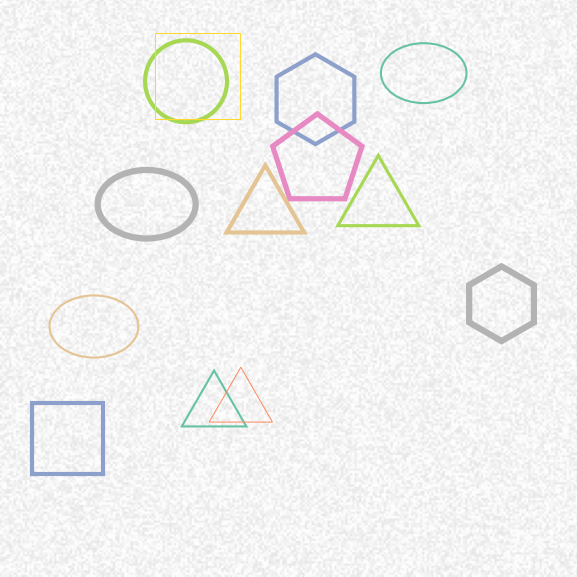[{"shape": "triangle", "thickness": 1, "radius": 0.32, "center": [0.371, 0.293]}, {"shape": "oval", "thickness": 1, "radius": 0.37, "center": [0.734, 0.872]}, {"shape": "triangle", "thickness": 0.5, "radius": 0.32, "center": [0.417, 0.3]}, {"shape": "hexagon", "thickness": 2, "radius": 0.39, "center": [0.546, 0.827]}, {"shape": "square", "thickness": 2, "radius": 0.31, "center": [0.117, 0.24]}, {"shape": "pentagon", "thickness": 2.5, "radius": 0.41, "center": [0.549, 0.721]}, {"shape": "circle", "thickness": 2, "radius": 0.35, "center": [0.322, 0.858]}, {"shape": "triangle", "thickness": 1.5, "radius": 0.41, "center": [0.655, 0.649]}, {"shape": "square", "thickness": 0.5, "radius": 0.37, "center": [0.341, 0.867]}, {"shape": "oval", "thickness": 1, "radius": 0.38, "center": [0.163, 0.434]}, {"shape": "triangle", "thickness": 2, "radius": 0.39, "center": [0.459, 0.635]}, {"shape": "hexagon", "thickness": 3, "radius": 0.32, "center": [0.868, 0.473]}, {"shape": "oval", "thickness": 3, "radius": 0.42, "center": [0.254, 0.645]}]